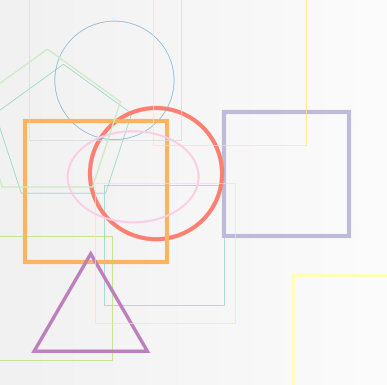[{"shape": "square", "thickness": 0.5, "radius": 0.78, "center": [0.423, 0.364]}, {"shape": "pentagon", "thickness": 0.5, "radius": 0.93, "center": [0.164, 0.648]}, {"shape": "square", "thickness": 2, "radius": 0.72, "center": [0.9, 0.142]}, {"shape": "square", "thickness": 3, "radius": 0.8, "center": [0.738, 0.547]}, {"shape": "circle", "thickness": 3, "radius": 0.85, "center": [0.403, 0.549]}, {"shape": "circle", "thickness": 0.5, "radius": 0.77, "center": [0.295, 0.791]}, {"shape": "square", "thickness": 3, "radius": 0.92, "center": [0.247, 0.503]}, {"shape": "square", "thickness": 0.5, "radius": 0.8, "center": [0.13, 0.226]}, {"shape": "oval", "thickness": 1.5, "radius": 0.84, "center": [0.344, 0.541]}, {"shape": "square", "thickness": 0.5, "radius": 0.98, "center": [0.271, 0.833]}, {"shape": "triangle", "thickness": 2.5, "radius": 0.84, "center": [0.234, 0.172]}, {"shape": "pentagon", "thickness": 1, "radius": 0.99, "center": [0.122, 0.674]}, {"shape": "square", "thickness": 0.5, "radius": 0.9, "center": [0.425, 0.343]}, {"shape": "square", "thickness": 0.5, "radius": 0.99, "center": [0.592, 0.822]}]